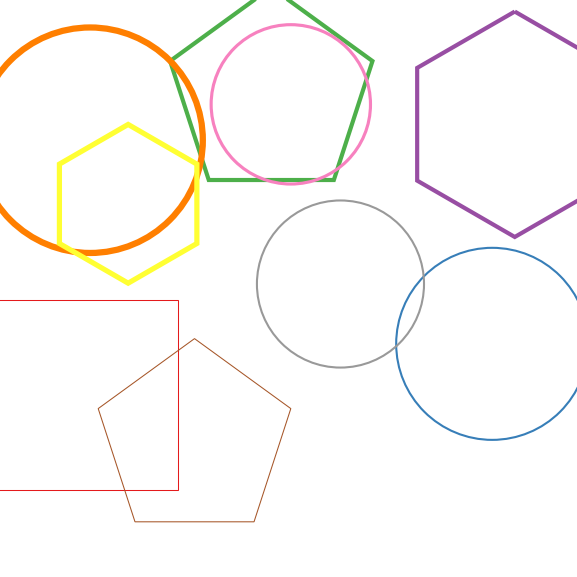[{"shape": "square", "thickness": 0.5, "radius": 0.82, "center": [0.145, 0.315]}, {"shape": "circle", "thickness": 1, "radius": 0.83, "center": [0.852, 0.404]}, {"shape": "pentagon", "thickness": 2, "radius": 0.92, "center": [0.47, 0.836]}, {"shape": "hexagon", "thickness": 2, "radius": 0.98, "center": [0.891, 0.784]}, {"shape": "circle", "thickness": 3, "radius": 0.98, "center": [0.156, 0.756]}, {"shape": "hexagon", "thickness": 2.5, "radius": 0.69, "center": [0.222, 0.646]}, {"shape": "pentagon", "thickness": 0.5, "radius": 0.88, "center": [0.337, 0.237]}, {"shape": "circle", "thickness": 1.5, "radius": 0.69, "center": [0.504, 0.818]}, {"shape": "circle", "thickness": 1, "radius": 0.72, "center": [0.59, 0.507]}]